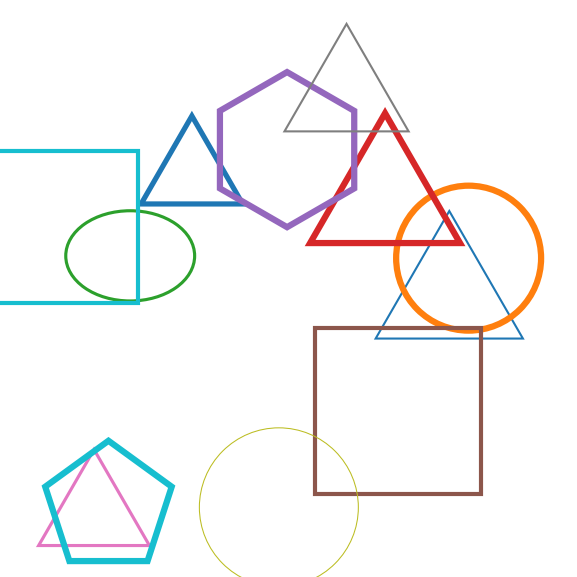[{"shape": "triangle", "thickness": 1, "radius": 0.74, "center": [0.778, 0.487]}, {"shape": "triangle", "thickness": 2.5, "radius": 0.51, "center": [0.332, 0.697]}, {"shape": "circle", "thickness": 3, "radius": 0.63, "center": [0.811, 0.552]}, {"shape": "oval", "thickness": 1.5, "radius": 0.56, "center": [0.225, 0.556]}, {"shape": "triangle", "thickness": 3, "radius": 0.75, "center": [0.667, 0.653]}, {"shape": "hexagon", "thickness": 3, "radius": 0.67, "center": [0.497, 0.74]}, {"shape": "square", "thickness": 2, "radius": 0.72, "center": [0.689, 0.287]}, {"shape": "triangle", "thickness": 1.5, "radius": 0.55, "center": [0.163, 0.11]}, {"shape": "triangle", "thickness": 1, "radius": 0.62, "center": [0.6, 0.834]}, {"shape": "circle", "thickness": 0.5, "radius": 0.69, "center": [0.483, 0.121]}, {"shape": "pentagon", "thickness": 3, "radius": 0.58, "center": [0.188, 0.121]}, {"shape": "square", "thickness": 2, "radius": 0.66, "center": [0.107, 0.607]}]